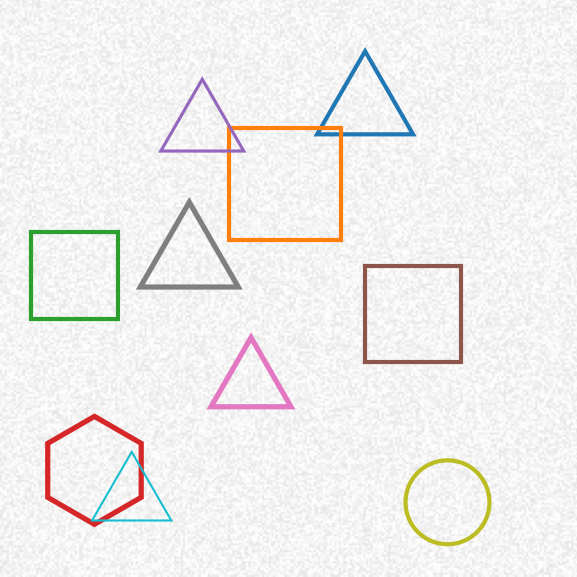[{"shape": "triangle", "thickness": 2, "radius": 0.48, "center": [0.632, 0.815]}, {"shape": "square", "thickness": 2, "radius": 0.49, "center": [0.493, 0.681]}, {"shape": "square", "thickness": 2, "radius": 0.38, "center": [0.13, 0.522]}, {"shape": "hexagon", "thickness": 2.5, "radius": 0.47, "center": [0.164, 0.185]}, {"shape": "triangle", "thickness": 1.5, "radius": 0.41, "center": [0.35, 0.779]}, {"shape": "square", "thickness": 2, "radius": 0.42, "center": [0.715, 0.456]}, {"shape": "triangle", "thickness": 2.5, "radius": 0.4, "center": [0.435, 0.335]}, {"shape": "triangle", "thickness": 2.5, "radius": 0.49, "center": [0.328, 0.551]}, {"shape": "circle", "thickness": 2, "radius": 0.36, "center": [0.775, 0.129]}, {"shape": "triangle", "thickness": 1, "radius": 0.4, "center": [0.228, 0.137]}]